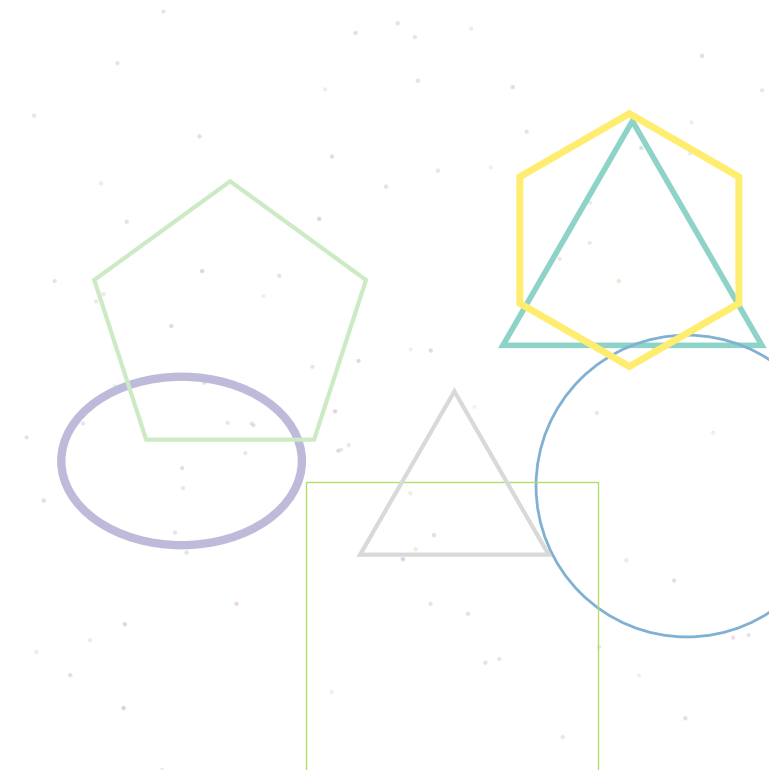[{"shape": "triangle", "thickness": 2, "radius": 0.97, "center": [0.821, 0.649]}, {"shape": "oval", "thickness": 3, "radius": 0.78, "center": [0.236, 0.401]}, {"shape": "circle", "thickness": 1, "radius": 0.98, "center": [0.892, 0.369]}, {"shape": "square", "thickness": 0.5, "radius": 0.95, "center": [0.587, 0.185]}, {"shape": "triangle", "thickness": 1.5, "radius": 0.71, "center": [0.59, 0.35]}, {"shape": "pentagon", "thickness": 1.5, "radius": 0.93, "center": [0.299, 0.579]}, {"shape": "hexagon", "thickness": 2.5, "radius": 0.82, "center": [0.817, 0.688]}]